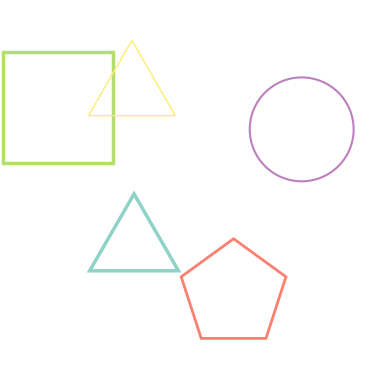[{"shape": "triangle", "thickness": 2.5, "radius": 0.67, "center": [0.348, 0.363]}, {"shape": "pentagon", "thickness": 2, "radius": 0.72, "center": [0.607, 0.237]}, {"shape": "square", "thickness": 2.5, "radius": 0.72, "center": [0.151, 0.721]}, {"shape": "circle", "thickness": 1.5, "radius": 0.67, "center": [0.784, 0.664]}, {"shape": "triangle", "thickness": 1, "radius": 0.65, "center": [0.343, 0.765]}]